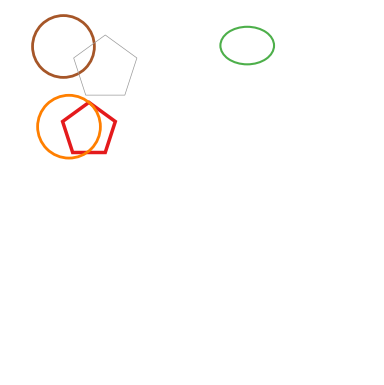[{"shape": "pentagon", "thickness": 2.5, "radius": 0.36, "center": [0.231, 0.662]}, {"shape": "oval", "thickness": 1.5, "radius": 0.35, "center": [0.642, 0.882]}, {"shape": "circle", "thickness": 2, "radius": 0.41, "center": [0.179, 0.671]}, {"shape": "circle", "thickness": 2, "radius": 0.4, "center": [0.165, 0.879]}, {"shape": "pentagon", "thickness": 0.5, "radius": 0.43, "center": [0.273, 0.823]}]